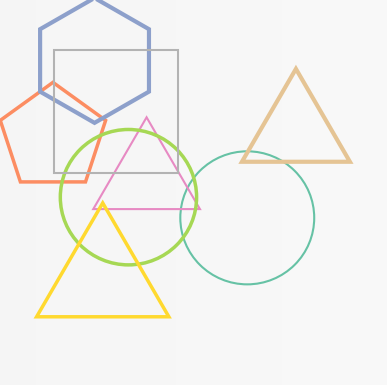[{"shape": "circle", "thickness": 1.5, "radius": 0.86, "center": [0.638, 0.434]}, {"shape": "pentagon", "thickness": 2.5, "radius": 0.71, "center": [0.137, 0.643]}, {"shape": "hexagon", "thickness": 3, "radius": 0.81, "center": [0.244, 0.843]}, {"shape": "triangle", "thickness": 1.5, "radius": 0.79, "center": [0.378, 0.536]}, {"shape": "circle", "thickness": 2.5, "radius": 0.88, "center": [0.331, 0.488]}, {"shape": "triangle", "thickness": 2.5, "radius": 0.99, "center": [0.265, 0.276]}, {"shape": "triangle", "thickness": 3, "radius": 0.8, "center": [0.764, 0.66]}, {"shape": "square", "thickness": 1.5, "radius": 0.8, "center": [0.299, 0.711]}]